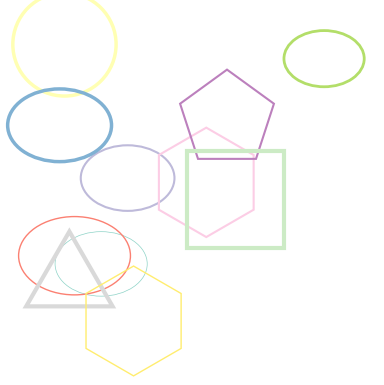[{"shape": "oval", "thickness": 0.5, "radius": 0.6, "center": [0.263, 0.315]}, {"shape": "circle", "thickness": 2.5, "radius": 0.67, "center": [0.167, 0.885]}, {"shape": "oval", "thickness": 1.5, "radius": 0.61, "center": [0.331, 0.537]}, {"shape": "oval", "thickness": 1, "radius": 0.73, "center": [0.194, 0.336]}, {"shape": "oval", "thickness": 2.5, "radius": 0.67, "center": [0.155, 0.675]}, {"shape": "oval", "thickness": 2, "radius": 0.52, "center": [0.842, 0.848]}, {"shape": "hexagon", "thickness": 1.5, "radius": 0.71, "center": [0.536, 0.526]}, {"shape": "triangle", "thickness": 3, "radius": 0.65, "center": [0.18, 0.269]}, {"shape": "pentagon", "thickness": 1.5, "radius": 0.64, "center": [0.59, 0.691]}, {"shape": "square", "thickness": 3, "radius": 0.63, "center": [0.611, 0.482]}, {"shape": "hexagon", "thickness": 1, "radius": 0.71, "center": [0.347, 0.166]}]